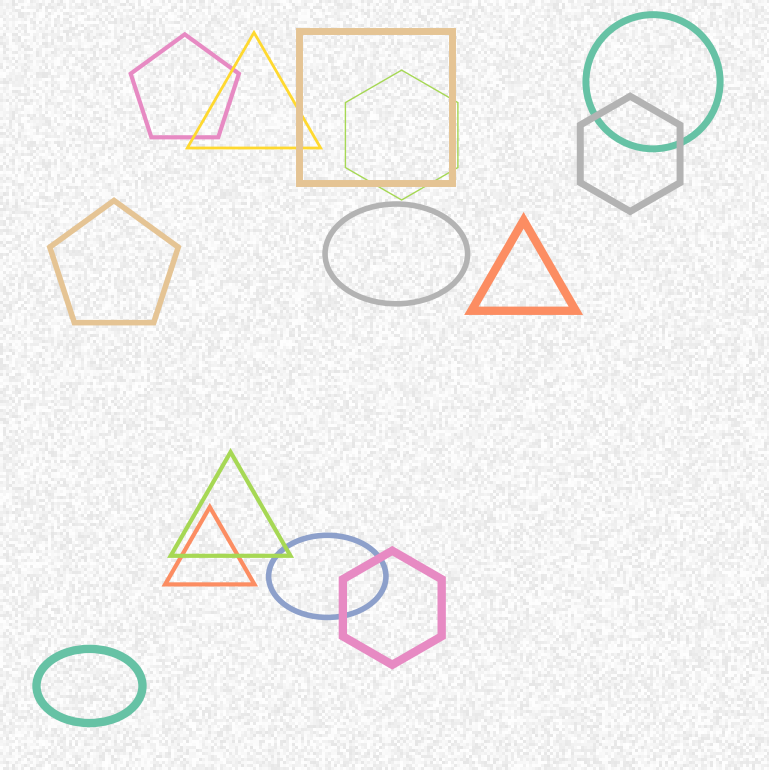[{"shape": "oval", "thickness": 3, "radius": 0.34, "center": [0.116, 0.109]}, {"shape": "circle", "thickness": 2.5, "radius": 0.44, "center": [0.848, 0.894]}, {"shape": "triangle", "thickness": 3, "radius": 0.39, "center": [0.68, 0.636]}, {"shape": "triangle", "thickness": 1.5, "radius": 0.33, "center": [0.272, 0.275]}, {"shape": "oval", "thickness": 2, "radius": 0.38, "center": [0.425, 0.251]}, {"shape": "pentagon", "thickness": 1.5, "radius": 0.37, "center": [0.24, 0.881]}, {"shape": "hexagon", "thickness": 3, "radius": 0.37, "center": [0.509, 0.211]}, {"shape": "hexagon", "thickness": 0.5, "radius": 0.42, "center": [0.522, 0.825]}, {"shape": "triangle", "thickness": 1.5, "radius": 0.45, "center": [0.299, 0.323]}, {"shape": "triangle", "thickness": 1, "radius": 0.5, "center": [0.33, 0.858]}, {"shape": "square", "thickness": 2.5, "radius": 0.49, "center": [0.488, 0.861]}, {"shape": "pentagon", "thickness": 2, "radius": 0.44, "center": [0.148, 0.652]}, {"shape": "oval", "thickness": 2, "radius": 0.46, "center": [0.515, 0.67]}, {"shape": "hexagon", "thickness": 2.5, "radius": 0.37, "center": [0.818, 0.8]}]